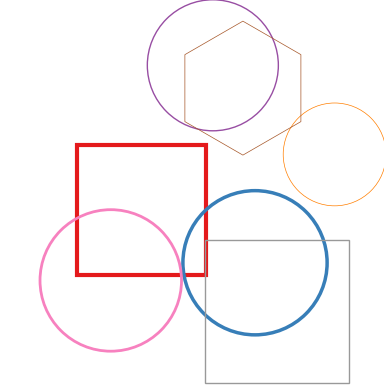[{"shape": "square", "thickness": 3, "radius": 0.84, "center": [0.367, 0.454]}, {"shape": "circle", "thickness": 2.5, "radius": 0.94, "center": [0.662, 0.318]}, {"shape": "circle", "thickness": 1, "radius": 0.85, "center": [0.553, 0.83]}, {"shape": "circle", "thickness": 0.5, "radius": 0.67, "center": [0.869, 0.599]}, {"shape": "hexagon", "thickness": 0.5, "radius": 0.87, "center": [0.631, 0.771]}, {"shape": "circle", "thickness": 2, "radius": 0.92, "center": [0.288, 0.272]}, {"shape": "square", "thickness": 1, "radius": 0.93, "center": [0.72, 0.191]}]